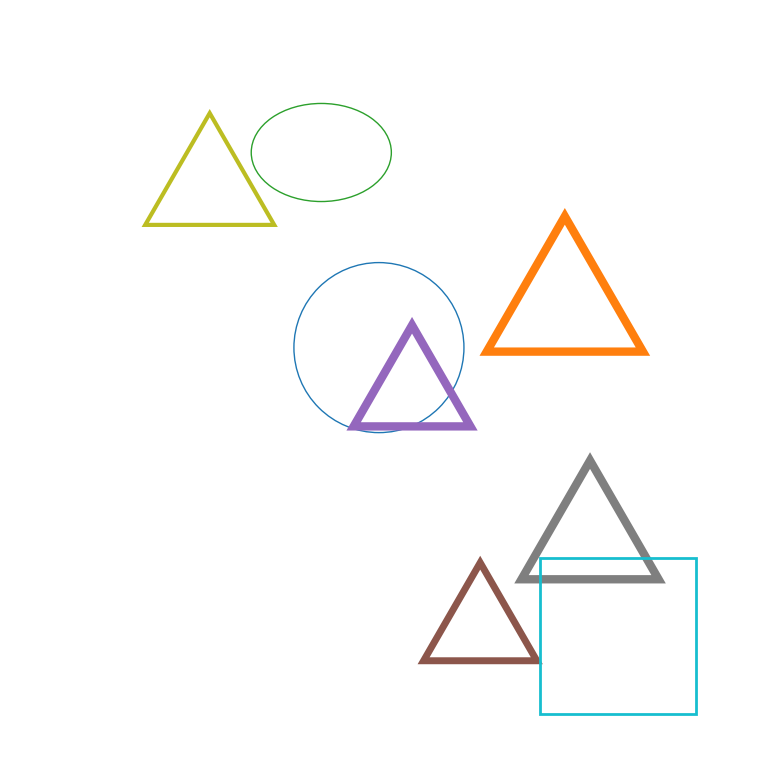[{"shape": "circle", "thickness": 0.5, "radius": 0.55, "center": [0.492, 0.549]}, {"shape": "triangle", "thickness": 3, "radius": 0.59, "center": [0.734, 0.602]}, {"shape": "oval", "thickness": 0.5, "radius": 0.45, "center": [0.417, 0.802]}, {"shape": "triangle", "thickness": 3, "radius": 0.44, "center": [0.535, 0.49]}, {"shape": "triangle", "thickness": 2.5, "radius": 0.42, "center": [0.624, 0.184]}, {"shape": "triangle", "thickness": 3, "radius": 0.51, "center": [0.766, 0.299]}, {"shape": "triangle", "thickness": 1.5, "radius": 0.48, "center": [0.272, 0.756]}, {"shape": "square", "thickness": 1, "radius": 0.51, "center": [0.803, 0.174]}]